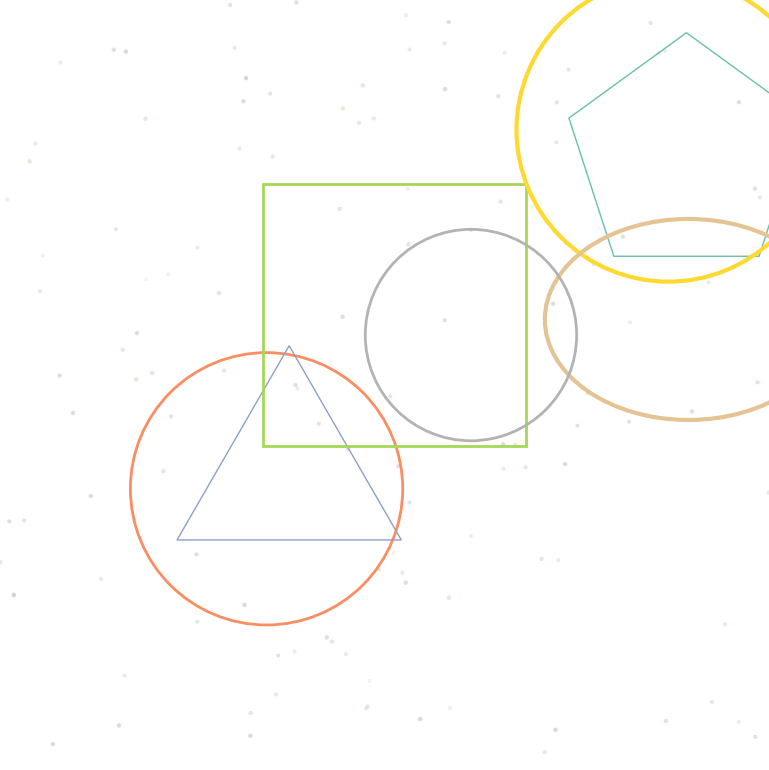[{"shape": "pentagon", "thickness": 0.5, "radius": 0.8, "center": [0.891, 0.797]}, {"shape": "circle", "thickness": 1, "radius": 0.88, "center": [0.346, 0.365]}, {"shape": "triangle", "thickness": 0.5, "radius": 0.84, "center": [0.376, 0.383]}, {"shape": "square", "thickness": 1, "radius": 0.85, "center": [0.512, 0.591]}, {"shape": "circle", "thickness": 1.5, "radius": 0.99, "center": [0.868, 0.831]}, {"shape": "oval", "thickness": 1.5, "radius": 0.93, "center": [0.894, 0.585]}, {"shape": "circle", "thickness": 1, "radius": 0.69, "center": [0.612, 0.565]}]